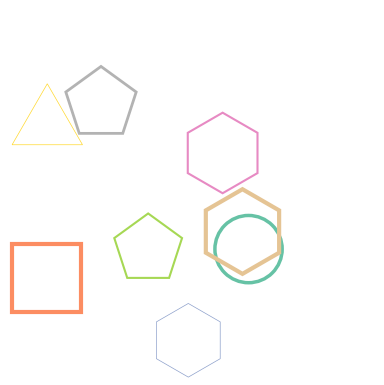[{"shape": "circle", "thickness": 2.5, "radius": 0.44, "center": [0.646, 0.353]}, {"shape": "square", "thickness": 3, "radius": 0.44, "center": [0.121, 0.278]}, {"shape": "hexagon", "thickness": 0.5, "radius": 0.48, "center": [0.489, 0.116]}, {"shape": "hexagon", "thickness": 1.5, "radius": 0.52, "center": [0.578, 0.603]}, {"shape": "pentagon", "thickness": 1.5, "radius": 0.46, "center": [0.385, 0.353]}, {"shape": "triangle", "thickness": 0.5, "radius": 0.53, "center": [0.123, 0.677]}, {"shape": "hexagon", "thickness": 3, "radius": 0.55, "center": [0.63, 0.399]}, {"shape": "pentagon", "thickness": 2, "radius": 0.48, "center": [0.262, 0.731]}]